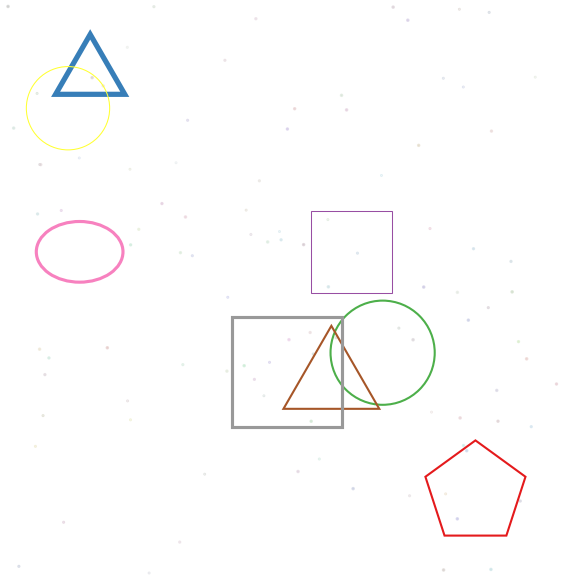[{"shape": "pentagon", "thickness": 1, "radius": 0.46, "center": [0.823, 0.145]}, {"shape": "triangle", "thickness": 2.5, "radius": 0.35, "center": [0.156, 0.87]}, {"shape": "circle", "thickness": 1, "radius": 0.45, "center": [0.663, 0.388]}, {"shape": "square", "thickness": 0.5, "radius": 0.35, "center": [0.609, 0.563]}, {"shape": "circle", "thickness": 0.5, "radius": 0.36, "center": [0.118, 0.812]}, {"shape": "triangle", "thickness": 1, "radius": 0.48, "center": [0.574, 0.339]}, {"shape": "oval", "thickness": 1.5, "radius": 0.38, "center": [0.138, 0.563]}, {"shape": "square", "thickness": 1.5, "radius": 0.48, "center": [0.497, 0.355]}]